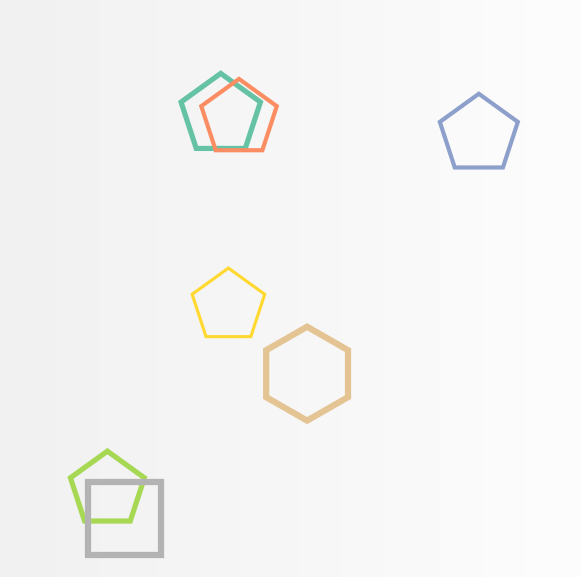[{"shape": "pentagon", "thickness": 2.5, "radius": 0.36, "center": [0.38, 0.8]}, {"shape": "pentagon", "thickness": 2, "radius": 0.34, "center": [0.411, 0.794]}, {"shape": "pentagon", "thickness": 2, "radius": 0.35, "center": [0.824, 0.766]}, {"shape": "pentagon", "thickness": 2.5, "radius": 0.33, "center": [0.185, 0.151]}, {"shape": "pentagon", "thickness": 1.5, "radius": 0.33, "center": [0.393, 0.469]}, {"shape": "hexagon", "thickness": 3, "radius": 0.41, "center": [0.528, 0.352]}, {"shape": "square", "thickness": 3, "radius": 0.31, "center": [0.214, 0.101]}]